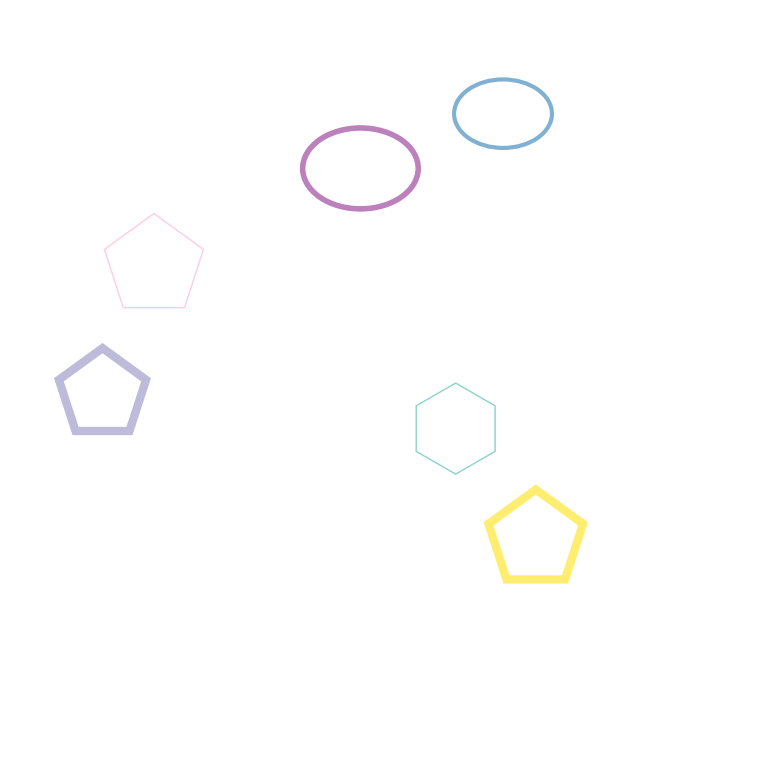[{"shape": "hexagon", "thickness": 0.5, "radius": 0.3, "center": [0.592, 0.443]}, {"shape": "pentagon", "thickness": 3, "radius": 0.3, "center": [0.133, 0.488]}, {"shape": "oval", "thickness": 1.5, "radius": 0.32, "center": [0.653, 0.852]}, {"shape": "pentagon", "thickness": 0.5, "radius": 0.34, "center": [0.2, 0.655]}, {"shape": "oval", "thickness": 2, "radius": 0.38, "center": [0.468, 0.781]}, {"shape": "pentagon", "thickness": 3, "radius": 0.32, "center": [0.696, 0.3]}]